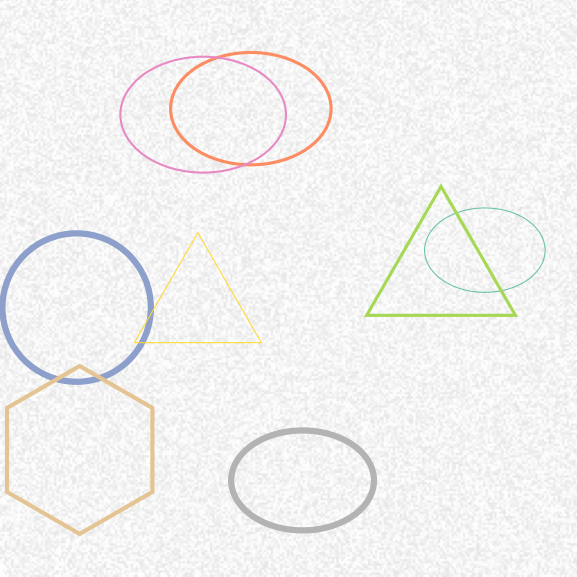[{"shape": "oval", "thickness": 0.5, "radius": 0.52, "center": [0.84, 0.566]}, {"shape": "oval", "thickness": 1.5, "radius": 0.69, "center": [0.434, 0.811]}, {"shape": "circle", "thickness": 3, "radius": 0.64, "center": [0.133, 0.467]}, {"shape": "oval", "thickness": 1, "radius": 0.72, "center": [0.352, 0.801]}, {"shape": "triangle", "thickness": 1.5, "radius": 0.74, "center": [0.764, 0.527]}, {"shape": "triangle", "thickness": 0.5, "radius": 0.63, "center": [0.343, 0.469]}, {"shape": "hexagon", "thickness": 2, "radius": 0.73, "center": [0.138, 0.22]}, {"shape": "oval", "thickness": 3, "radius": 0.62, "center": [0.524, 0.167]}]